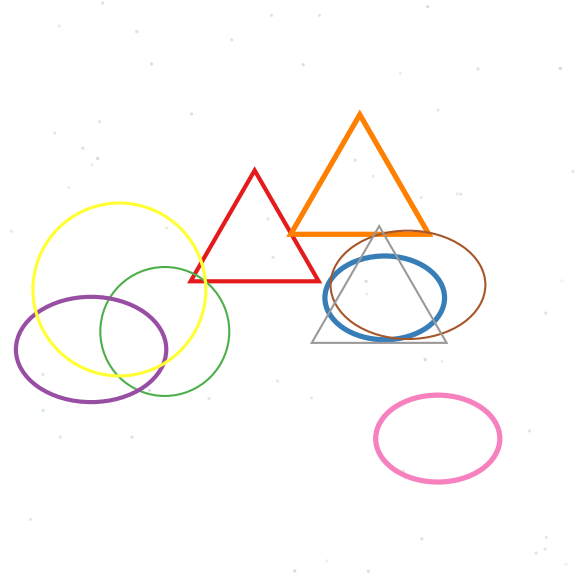[{"shape": "triangle", "thickness": 2, "radius": 0.64, "center": [0.441, 0.576]}, {"shape": "oval", "thickness": 2.5, "radius": 0.52, "center": [0.666, 0.483]}, {"shape": "circle", "thickness": 1, "radius": 0.56, "center": [0.285, 0.425]}, {"shape": "oval", "thickness": 2, "radius": 0.65, "center": [0.158, 0.394]}, {"shape": "triangle", "thickness": 2.5, "radius": 0.69, "center": [0.623, 0.663]}, {"shape": "circle", "thickness": 1.5, "radius": 0.75, "center": [0.207, 0.498]}, {"shape": "oval", "thickness": 1, "radius": 0.67, "center": [0.706, 0.506]}, {"shape": "oval", "thickness": 2.5, "radius": 0.54, "center": [0.758, 0.24]}, {"shape": "triangle", "thickness": 1, "radius": 0.67, "center": [0.657, 0.473]}]